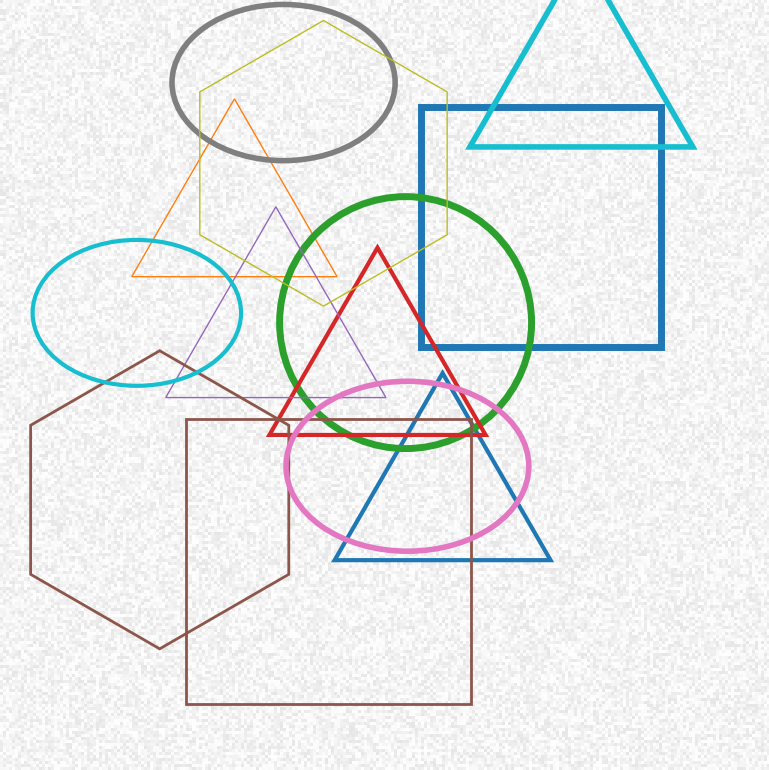[{"shape": "square", "thickness": 2.5, "radius": 0.78, "center": [0.703, 0.705]}, {"shape": "triangle", "thickness": 1.5, "radius": 0.81, "center": [0.575, 0.353]}, {"shape": "triangle", "thickness": 0.5, "radius": 0.77, "center": [0.304, 0.718]}, {"shape": "circle", "thickness": 2.5, "radius": 0.82, "center": [0.527, 0.581]}, {"shape": "triangle", "thickness": 1.5, "radius": 0.81, "center": [0.49, 0.516]}, {"shape": "triangle", "thickness": 0.5, "radius": 0.83, "center": [0.358, 0.566]}, {"shape": "hexagon", "thickness": 1, "radius": 0.97, "center": [0.207, 0.351]}, {"shape": "square", "thickness": 1, "radius": 0.92, "center": [0.427, 0.271]}, {"shape": "oval", "thickness": 2, "radius": 0.79, "center": [0.529, 0.395]}, {"shape": "oval", "thickness": 2, "radius": 0.72, "center": [0.368, 0.893]}, {"shape": "hexagon", "thickness": 0.5, "radius": 0.93, "center": [0.42, 0.788]}, {"shape": "oval", "thickness": 1.5, "radius": 0.68, "center": [0.178, 0.594]}, {"shape": "triangle", "thickness": 2, "radius": 0.84, "center": [0.755, 0.893]}]